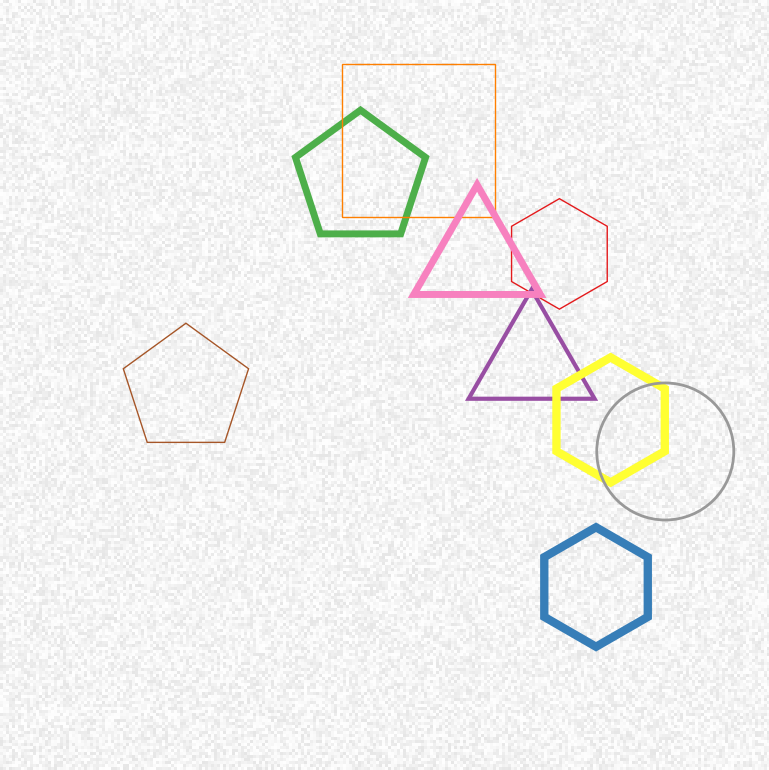[{"shape": "hexagon", "thickness": 0.5, "radius": 0.36, "center": [0.726, 0.67]}, {"shape": "hexagon", "thickness": 3, "radius": 0.39, "center": [0.774, 0.238]}, {"shape": "pentagon", "thickness": 2.5, "radius": 0.44, "center": [0.468, 0.768]}, {"shape": "triangle", "thickness": 1.5, "radius": 0.47, "center": [0.69, 0.529]}, {"shape": "square", "thickness": 0.5, "radius": 0.5, "center": [0.543, 0.818]}, {"shape": "hexagon", "thickness": 3, "radius": 0.41, "center": [0.793, 0.455]}, {"shape": "pentagon", "thickness": 0.5, "radius": 0.43, "center": [0.241, 0.495]}, {"shape": "triangle", "thickness": 2.5, "radius": 0.47, "center": [0.62, 0.665]}, {"shape": "circle", "thickness": 1, "radius": 0.44, "center": [0.864, 0.414]}]